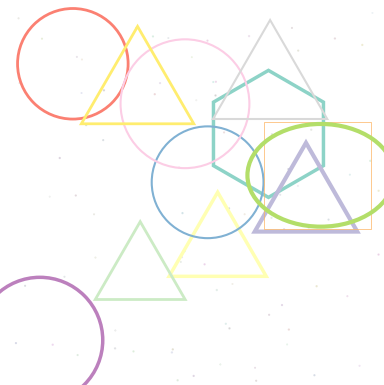[{"shape": "hexagon", "thickness": 2.5, "radius": 0.82, "center": [0.697, 0.652]}, {"shape": "triangle", "thickness": 2.5, "radius": 0.73, "center": [0.565, 0.355]}, {"shape": "triangle", "thickness": 3, "radius": 0.77, "center": [0.795, 0.475]}, {"shape": "circle", "thickness": 2, "radius": 0.72, "center": [0.189, 0.834]}, {"shape": "circle", "thickness": 1.5, "radius": 0.73, "center": [0.539, 0.527]}, {"shape": "square", "thickness": 0.5, "radius": 0.69, "center": [0.825, 0.544]}, {"shape": "oval", "thickness": 3, "radius": 0.95, "center": [0.833, 0.545]}, {"shape": "circle", "thickness": 1.5, "radius": 0.84, "center": [0.48, 0.731]}, {"shape": "triangle", "thickness": 1.5, "radius": 0.86, "center": [0.702, 0.777]}, {"shape": "circle", "thickness": 2.5, "radius": 0.82, "center": [0.104, 0.116]}, {"shape": "triangle", "thickness": 2, "radius": 0.67, "center": [0.364, 0.289]}, {"shape": "triangle", "thickness": 2, "radius": 0.84, "center": [0.357, 0.763]}]